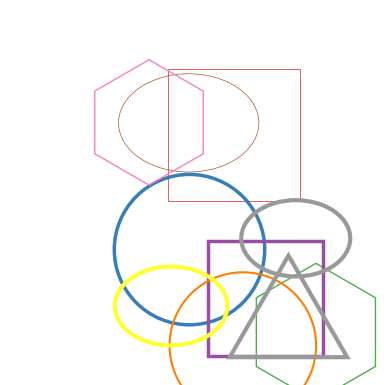[{"shape": "square", "thickness": 0.5, "radius": 0.86, "center": [0.608, 0.649]}, {"shape": "circle", "thickness": 2.5, "radius": 0.98, "center": [0.492, 0.352]}, {"shape": "hexagon", "thickness": 1, "radius": 0.89, "center": [0.821, 0.137]}, {"shape": "square", "thickness": 2.5, "radius": 0.75, "center": [0.69, 0.224]}, {"shape": "circle", "thickness": 1.5, "radius": 0.95, "center": [0.631, 0.102]}, {"shape": "oval", "thickness": 3, "radius": 0.73, "center": [0.444, 0.205]}, {"shape": "oval", "thickness": 0.5, "radius": 0.91, "center": [0.49, 0.681]}, {"shape": "hexagon", "thickness": 1, "radius": 0.81, "center": [0.387, 0.682]}, {"shape": "triangle", "thickness": 3, "radius": 0.88, "center": [0.749, 0.16]}, {"shape": "oval", "thickness": 3, "radius": 0.71, "center": [0.768, 0.381]}]